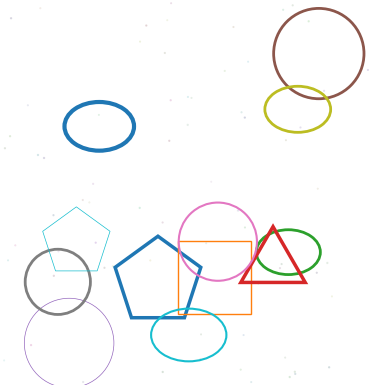[{"shape": "pentagon", "thickness": 2.5, "radius": 0.58, "center": [0.41, 0.269]}, {"shape": "oval", "thickness": 3, "radius": 0.45, "center": [0.258, 0.672]}, {"shape": "square", "thickness": 1, "radius": 0.47, "center": [0.557, 0.28]}, {"shape": "oval", "thickness": 2, "radius": 0.42, "center": [0.749, 0.345]}, {"shape": "triangle", "thickness": 2.5, "radius": 0.48, "center": [0.709, 0.315]}, {"shape": "circle", "thickness": 0.5, "radius": 0.58, "center": [0.18, 0.109]}, {"shape": "circle", "thickness": 2, "radius": 0.59, "center": [0.828, 0.861]}, {"shape": "circle", "thickness": 1.5, "radius": 0.51, "center": [0.566, 0.372]}, {"shape": "circle", "thickness": 2, "radius": 0.42, "center": [0.15, 0.268]}, {"shape": "oval", "thickness": 2, "radius": 0.43, "center": [0.773, 0.716]}, {"shape": "oval", "thickness": 1.5, "radius": 0.49, "center": [0.49, 0.13]}, {"shape": "pentagon", "thickness": 0.5, "radius": 0.46, "center": [0.198, 0.371]}]